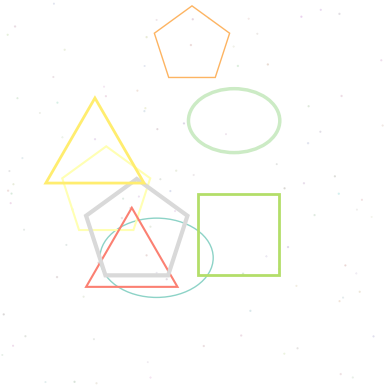[{"shape": "oval", "thickness": 1, "radius": 0.74, "center": [0.407, 0.33]}, {"shape": "pentagon", "thickness": 1.5, "radius": 0.6, "center": [0.276, 0.5]}, {"shape": "triangle", "thickness": 1.5, "radius": 0.68, "center": [0.342, 0.323]}, {"shape": "pentagon", "thickness": 1, "radius": 0.51, "center": [0.499, 0.882]}, {"shape": "square", "thickness": 2, "radius": 0.52, "center": [0.62, 0.39]}, {"shape": "pentagon", "thickness": 3, "radius": 0.69, "center": [0.355, 0.397]}, {"shape": "oval", "thickness": 2.5, "radius": 0.59, "center": [0.608, 0.687]}, {"shape": "triangle", "thickness": 2, "radius": 0.74, "center": [0.247, 0.598]}]